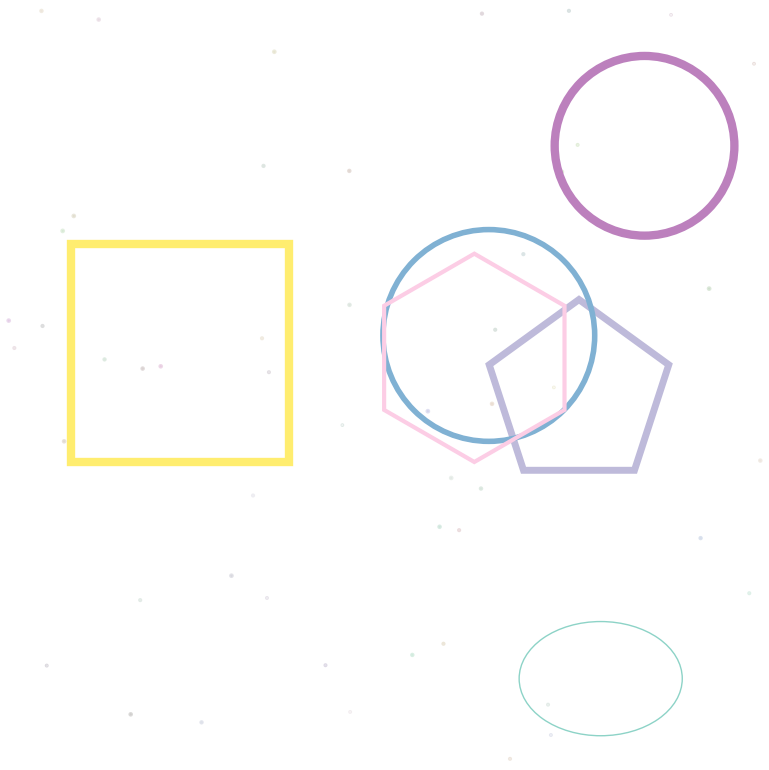[{"shape": "oval", "thickness": 0.5, "radius": 0.53, "center": [0.78, 0.119]}, {"shape": "pentagon", "thickness": 2.5, "radius": 0.61, "center": [0.752, 0.488]}, {"shape": "circle", "thickness": 2, "radius": 0.69, "center": [0.635, 0.564]}, {"shape": "hexagon", "thickness": 1.5, "radius": 0.68, "center": [0.616, 0.535]}, {"shape": "circle", "thickness": 3, "radius": 0.58, "center": [0.837, 0.811]}, {"shape": "square", "thickness": 3, "radius": 0.71, "center": [0.234, 0.542]}]